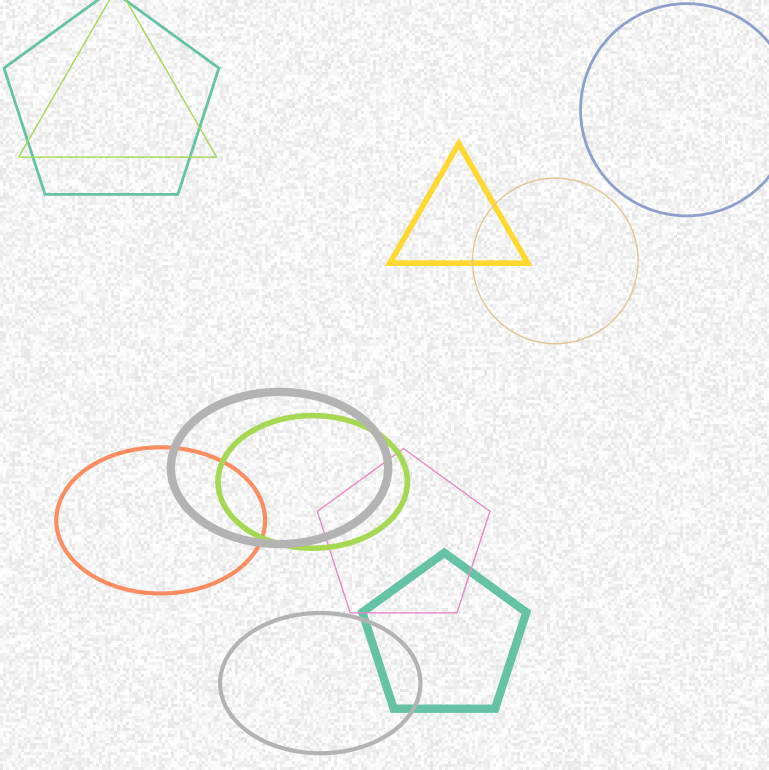[{"shape": "pentagon", "thickness": 1, "radius": 0.73, "center": [0.145, 0.866]}, {"shape": "pentagon", "thickness": 3, "radius": 0.56, "center": [0.577, 0.17]}, {"shape": "oval", "thickness": 1.5, "radius": 0.68, "center": [0.209, 0.324]}, {"shape": "circle", "thickness": 1, "radius": 0.69, "center": [0.892, 0.857]}, {"shape": "pentagon", "thickness": 0.5, "radius": 0.59, "center": [0.524, 0.299]}, {"shape": "oval", "thickness": 2, "radius": 0.62, "center": [0.406, 0.374]}, {"shape": "triangle", "thickness": 0.5, "radius": 0.74, "center": [0.153, 0.87]}, {"shape": "triangle", "thickness": 2, "radius": 0.52, "center": [0.596, 0.71]}, {"shape": "circle", "thickness": 0.5, "radius": 0.54, "center": [0.721, 0.661]}, {"shape": "oval", "thickness": 3, "radius": 0.71, "center": [0.363, 0.392]}, {"shape": "oval", "thickness": 1.5, "radius": 0.65, "center": [0.416, 0.113]}]